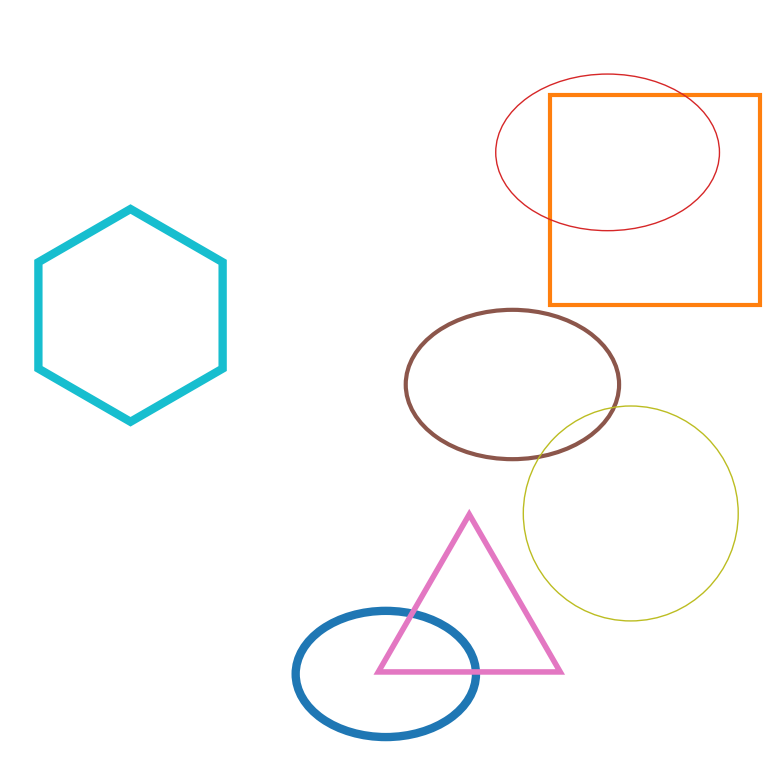[{"shape": "oval", "thickness": 3, "radius": 0.59, "center": [0.501, 0.125]}, {"shape": "square", "thickness": 1.5, "radius": 0.68, "center": [0.851, 0.741]}, {"shape": "oval", "thickness": 0.5, "radius": 0.73, "center": [0.789, 0.802]}, {"shape": "oval", "thickness": 1.5, "radius": 0.69, "center": [0.665, 0.501]}, {"shape": "triangle", "thickness": 2, "radius": 0.68, "center": [0.609, 0.196]}, {"shape": "circle", "thickness": 0.5, "radius": 0.7, "center": [0.819, 0.333]}, {"shape": "hexagon", "thickness": 3, "radius": 0.69, "center": [0.17, 0.59]}]